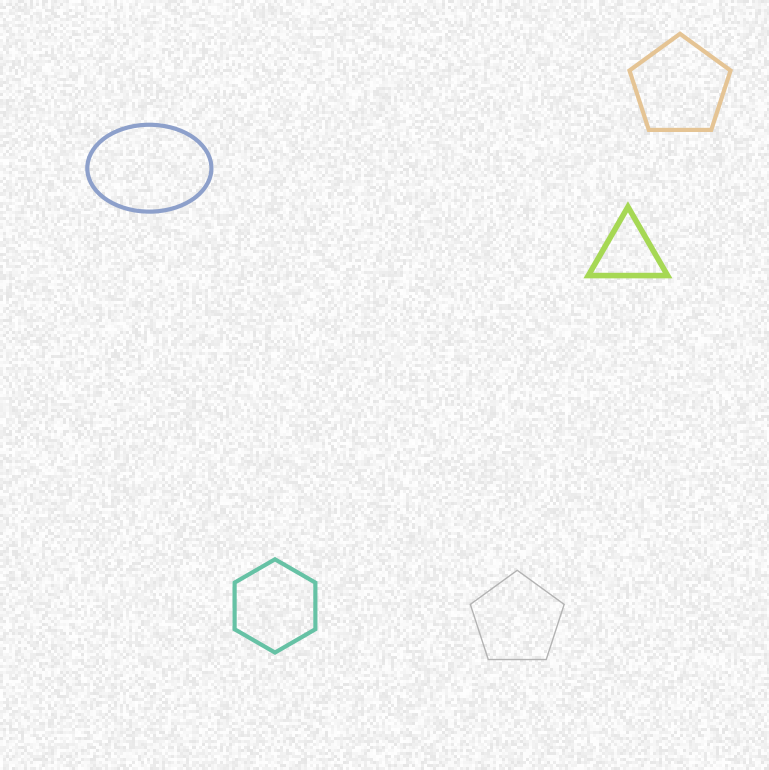[{"shape": "hexagon", "thickness": 1.5, "radius": 0.3, "center": [0.357, 0.213]}, {"shape": "oval", "thickness": 1.5, "radius": 0.4, "center": [0.194, 0.782]}, {"shape": "triangle", "thickness": 2, "radius": 0.3, "center": [0.816, 0.672]}, {"shape": "pentagon", "thickness": 1.5, "radius": 0.35, "center": [0.883, 0.887]}, {"shape": "pentagon", "thickness": 0.5, "radius": 0.32, "center": [0.672, 0.195]}]